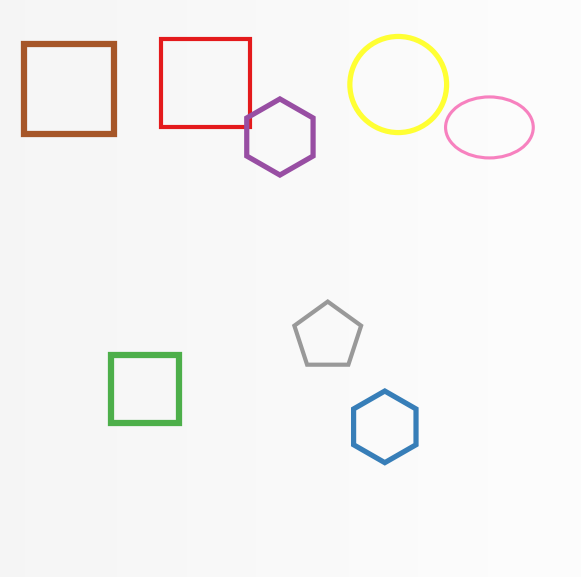[{"shape": "square", "thickness": 2, "radius": 0.38, "center": [0.354, 0.855]}, {"shape": "hexagon", "thickness": 2.5, "radius": 0.31, "center": [0.662, 0.26]}, {"shape": "square", "thickness": 3, "radius": 0.29, "center": [0.25, 0.325]}, {"shape": "hexagon", "thickness": 2.5, "radius": 0.33, "center": [0.482, 0.762]}, {"shape": "circle", "thickness": 2.5, "radius": 0.42, "center": [0.685, 0.853]}, {"shape": "square", "thickness": 3, "radius": 0.39, "center": [0.119, 0.844]}, {"shape": "oval", "thickness": 1.5, "radius": 0.38, "center": [0.842, 0.778]}, {"shape": "pentagon", "thickness": 2, "radius": 0.3, "center": [0.564, 0.416]}]